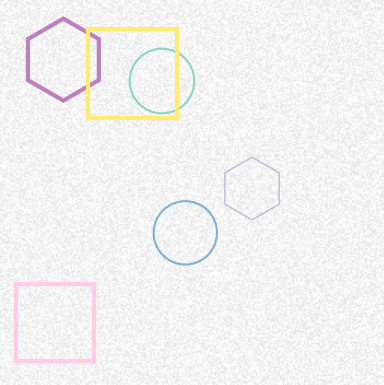[{"shape": "circle", "thickness": 1.5, "radius": 0.42, "center": [0.421, 0.79]}, {"shape": "hexagon", "thickness": 1, "radius": 0.41, "center": [0.655, 0.51]}, {"shape": "circle", "thickness": 1.5, "radius": 0.41, "center": [0.481, 0.395]}, {"shape": "square", "thickness": 3, "radius": 0.5, "center": [0.143, 0.162]}, {"shape": "hexagon", "thickness": 3, "radius": 0.53, "center": [0.165, 0.845]}, {"shape": "square", "thickness": 3, "radius": 0.58, "center": [0.344, 0.809]}]